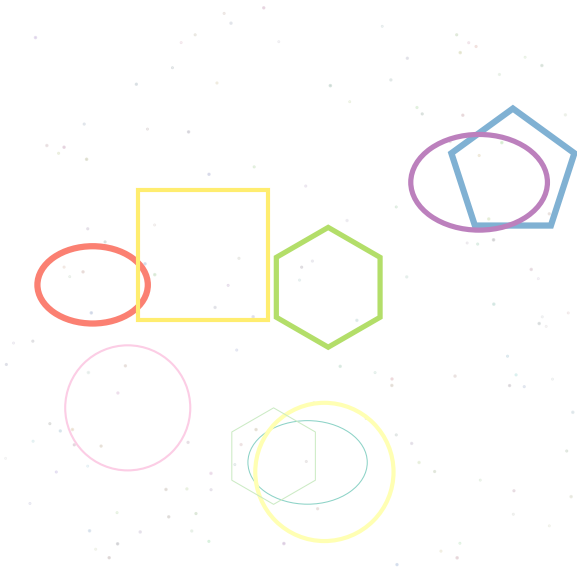[{"shape": "oval", "thickness": 0.5, "radius": 0.52, "center": [0.533, 0.198]}, {"shape": "circle", "thickness": 2, "radius": 0.6, "center": [0.562, 0.182]}, {"shape": "oval", "thickness": 3, "radius": 0.48, "center": [0.16, 0.506]}, {"shape": "pentagon", "thickness": 3, "radius": 0.56, "center": [0.888, 0.699]}, {"shape": "hexagon", "thickness": 2.5, "radius": 0.52, "center": [0.568, 0.502]}, {"shape": "circle", "thickness": 1, "radius": 0.54, "center": [0.221, 0.293]}, {"shape": "oval", "thickness": 2.5, "radius": 0.59, "center": [0.83, 0.683]}, {"shape": "hexagon", "thickness": 0.5, "radius": 0.42, "center": [0.474, 0.209]}, {"shape": "square", "thickness": 2, "radius": 0.56, "center": [0.351, 0.557]}]